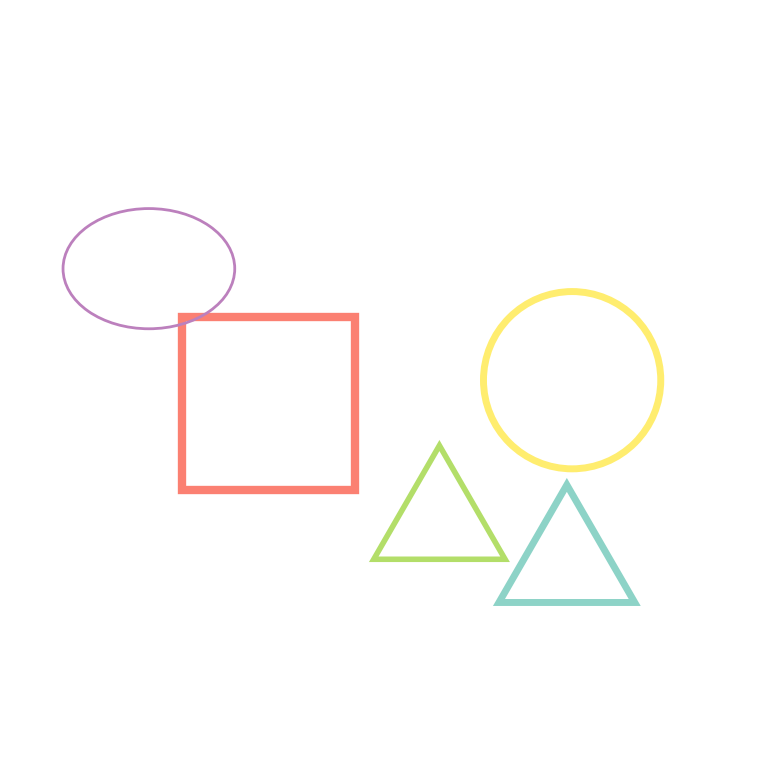[{"shape": "triangle", "thickness": 2.5, "radius": 0.51, "center": [0.736, 0.268]}, {"shape": "square", "thickness": 3, "radius": 0.56, "center": [0.348, 0.476]}, {"shape": "triangle", "thickness": 2, "radius": 0.49, "center": [0.571, 0.323]}, {"shape": "oval", "thickness": 1, "radius": 0.56, "center": [0.193, 0.651]}, {"shape": "circle", "thickness": 2.5, "radius": 0.58, "center": [0.743, 0.506]}]